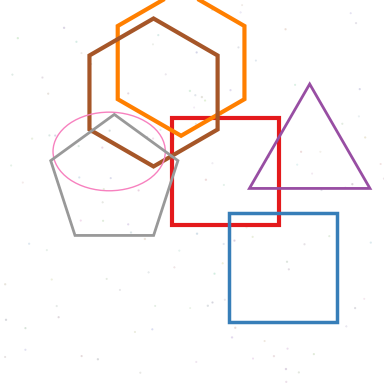[{"shape": "square", "thickness": 3, "radius": 0.69, "center": [0.586, 0.554]}, {"shape": "square", "thickness": 2.5, "radius": 0.7, "center": [0.734, 0.305]}, {"shape": "triangle", "thickness": 2, "radius": 0.9, "center": [0.804, 0.601]}, {"shape": "hexagon", "thickness": 3, "radius": 0.95, "center": [0.47, 0.837]}, {"shape": "hexagon", "thickness": 3, "radius": 0.96, "center": [0.399, 0.76]}, {"shape": "oval", "thickness": 1, "radius": 0.73, "center": [0.284, 0.607]}, {"shape": "pentagon", "thickness": 2, "radius": 0.87, "center": [0.297, 0.529]}]